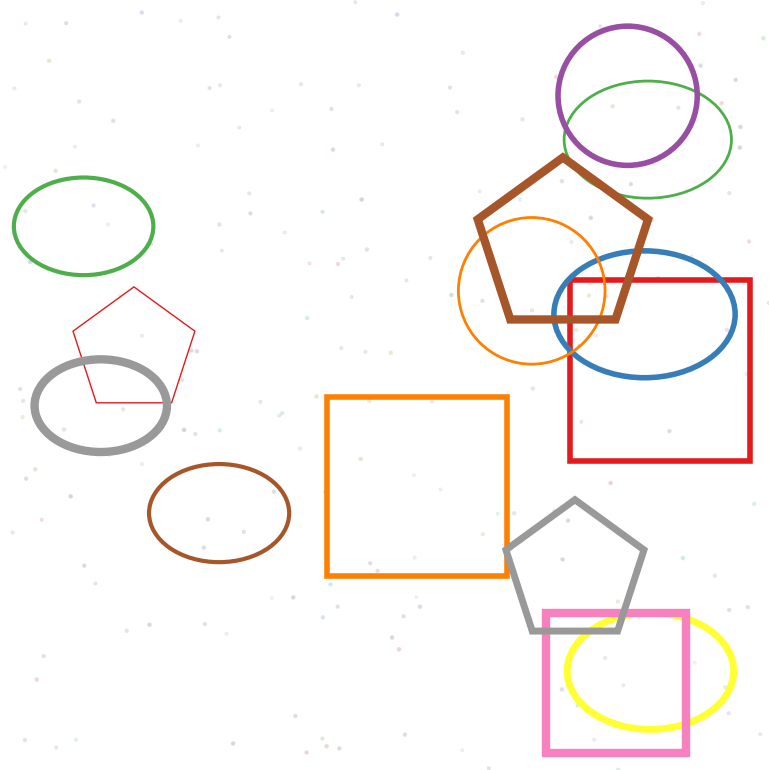[{"shape": "pentagon", "thickness": 0.5, "radius": 0.42, "center": [0.174, 0.544]}, {"shape": "square", "thickness": 2, "radius": 0.59, "center": [0.857, 0.519]}, {"shape": "oval", "thickness": 2, "radius": 0.59, "center": [0.837, 0.592]}, {"shape": "oval", "thickness": 1, "radius": 0.54, "center": [0.841, 0.819]}, {"shape": "oval", "thickness": 1.5, "radius": 0.45, "center": [0.109, 0.706]}, {"shape": "circle", "thickness": 2, "radius": 0.45, "center": [0.815, 0.876]}, {"shape": "circle", "thickness": 1, "radius": 0.48, "center": [0.691, 0.622]}, {"shape": "square", "thickness": 2, "radius": 0.58, "center": [0.542, 0.368]}, {"shape": "oval", "thickness": 2.5, "radius": 0.54, "center": [0.845, 0.128]}, {"shape": "pentagon", "thickness": 3, "radius": 0.58, "center": [0.731, 0.679]}, {"shape": "oval", "thickness": 1.5, "radius": 0.46, "center": [0.285, 0.334]}, {"shape": "square", "thickness": 3, "radius": 0.45, "center": [0.8, 0.113]}, {"shape": "oval", "thickness": 3, "radius": 0.43, "center": [0.131, 0.473]}, {"shape": "pentagon", "thickness": 2.5, "radius": 0.47, "center": [0.747, 0.257]}]